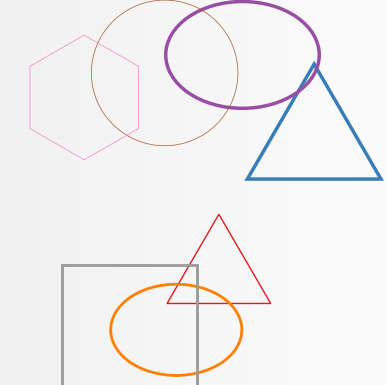[{"shape": "triangle", "thickness": 1, "radius": 0.77, "center": [0.565, 0.289]}, {"shape": "triangle", "thickness": 2.5, "radius": 1.0, "center": [0.811, 0.634]}, {"shape": "oval", "thickness": 2.5, "radius": 0.99, "center": [0.626, 0.857]}, {"shape": "oval", "thickness": 2, "radius": 0.85, "center": [0.455, 0.143]}, {"shape": "circle", "thickness": 0.5, "radius": 0.95, "center": [0.425, 0.811]}, {"shape": "hexagon", "thickness": 0.5, "radius": 0.81, "center": [0.217, 0.747]}, {"shape": "square", "thickness": 2, "radius": 0.87, "center": [0.334, 0.137]}]